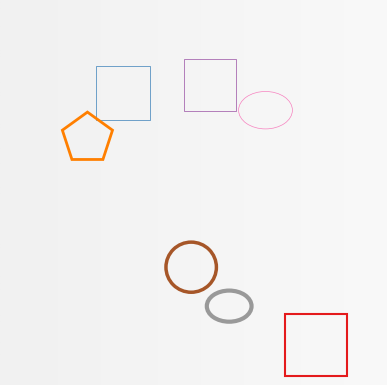[{"shape": "square", "thickness": 1.5, "radius": 0.4, "center": [0.815, 0.104]}, {"shape": "square", "thickness": 0.5, "radius": 0.35, "center": [0.318, 0.757]}, {"shape": "square", "thickness": 0.5, "radius": 0.33, "center": [0.542, 0.779]}, {"shape": "pentagon", "thickness": 2, "radius": 0.34, "center": [0.226, 0.641]}, {"shape": "circle", "thickness": 2.5, "radius": 0.33, "center": [0.493, 0.306]}, {"shape": "oval", "thickness": 0.5, "radius": 0.35, "center": [0.685, 0.714]}, {"shape": "oval", "thickness": 3, "radius": 0.29, "center": [0.591, 0.205]}]